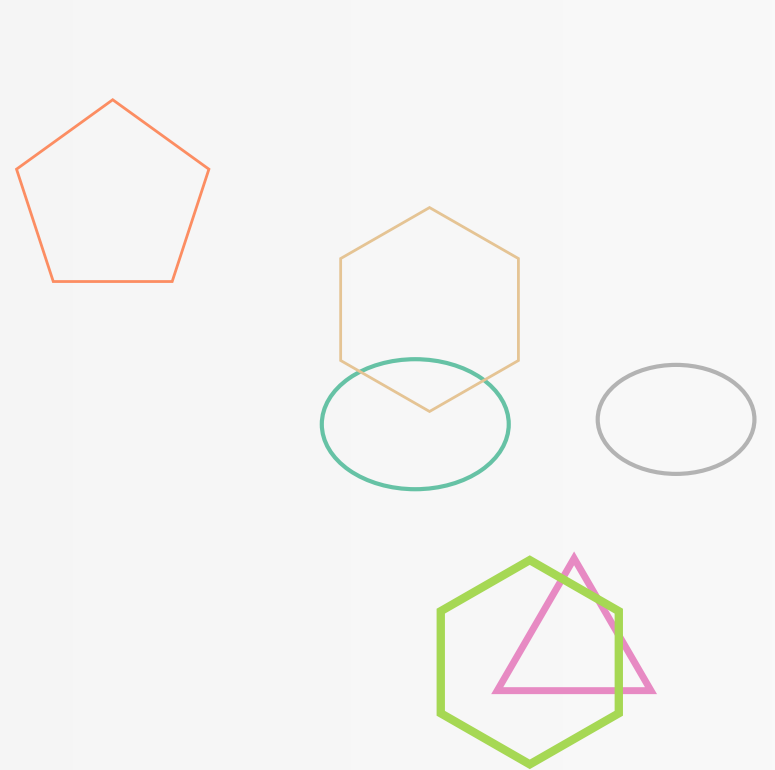[{"shape": "oval", "thickness": 1.5, "radius": 0.6, "center": [0.536, 0.449]}, {"shape": "pentagon", "thickness": 1, "radius": 0.65, "center": [0.145, 0.74]}, {"shape": "triangle", "thickness": 2.5, "radius": 0.57, "center": [0.741, 0.16]}, {"shape": "hexagon", "thickness": 3, "radius": 0.66, "center": [0.684, 0.14]}, {"shape": "hexagon", "thickness": 1, "radius": 0.66, "center": [0.554, 0.598]}, {"shape": "oval", "thickness": 1.5, "radius": 0.51, "center": [0.872, 0.455]}]